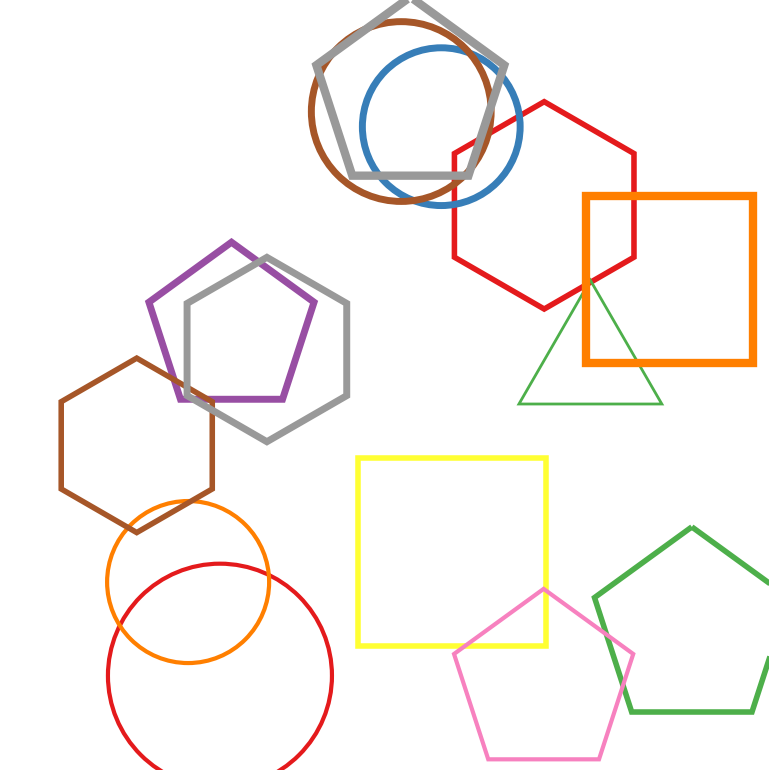[{"shape": "circle", "thickness": 1.5, "radius": 0.73, "center": [0.286, 0.122]}, {"shape": "hexagon", "thickness": 2, "radius": 0.67, "center": [0.707, 0.733]}, {"shape": "circle", "thickness": 2.5, "radius": 0.51, "center": [0.573, 0.835]}, {"shape": "pentagon", "thickness": 2, "radius": 0.66, "center": [0.898, 0.183]}, {"shape": "triangle", "thickness": 1, "radius": 0.54, "center": [0.767, 0.529]}, {"shape": "pentagon", "thickness": 2.5, "radius": 0.56, "center": [0.301, 0.573]}, {"shape": "circle", "thickness": 1.5, "radius": 0.53, "center": [0.244, 0.244]}, {"shape": "square", "thickness": 3, "radius": 0.54, "center": [0.869, 0.637]}, {"shape": "square", "thickness": 2, "radius": 0.61, "center": [0.587, 0.283]}, {"shape": "circle", "thickness": 2.5, "radius": 0.58, "center": [0.521, 0.855]}, {"shape": "hexagon", "thickness": 2, "radius": 0.57, "center": [0.178, 0.422]}, {"shape": "pentagon", "thickness": 1.5, "radius": 0.61, "center": [0.706, 0.113]}, {"shape": "hexagon", "thickness": 2.5, "radius": 0.6, "center": [0.347, 0.546]}, {"shape": "pentagon", "thickness": 3, "radius": 0.64, "center": [0.533, 0.876]}]